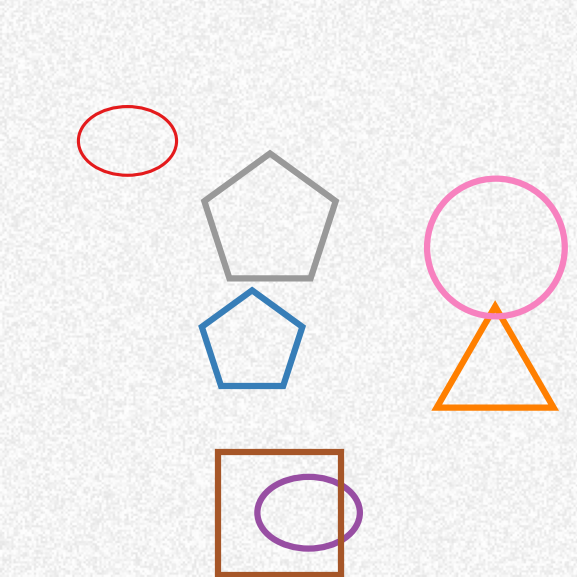[{"shape": "oval", "thickness": 1.5, "radius": 0.42, "center": [0.221, 0.755]}, {"shape": "pentagon", "thickness": 3, "radius": 0.46, "center": [0.437, 0.405]}, {"shape": "oval", "thickness": 3, "radius": 0.44, "center": [0.534, 0.111]}, {"shape": "triangle", "thickness": 3, "radius": 0.58, "center": [0.857, 0.352]}, {"shape": "square", "thickness": 3, "radius": 0.53, "center": [0.484, 0.11]}, {"shape": "circle", "thickness": 3, "radius": 0.6, "center": [0.859, 0.571]}, {"shape": "pentagon", "thickness": 3, "radius": 0.6, "center": [0.468, 0.614]}]